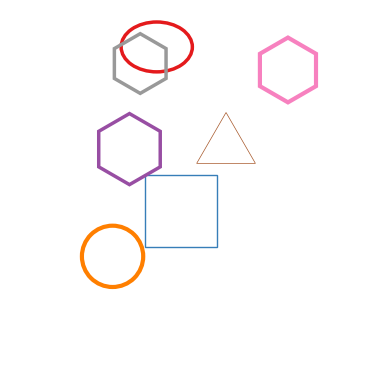[{"shape": "oval", "thickness": 2.5, "radius": 0.46, "center": [0.407, 0.878]}, {"shape": "square", "thickness": 1, "radius": 0.47, "center": [0.471, 0.452]}, {"shape": "hexagon", "thickness": 2.5, "radius": 0.46, "center": [0.336, 0.613]}, {"shape": "circle", "thickness": 3, "radius": 0.4, "center": [0.292, 0.334]}, {"shape": "triangle", "thickness": 0.5, "radius": 0.44, "center": [0.587, 0.62]}, {"shape": "hexagon", "thickness": 3, "radius": 0.42, "center": [0.748, 0.818]}, {"shape": "hexagon", "thickness": 2.5, "radius": 0.39, "center": [0.364, 0.835]}]